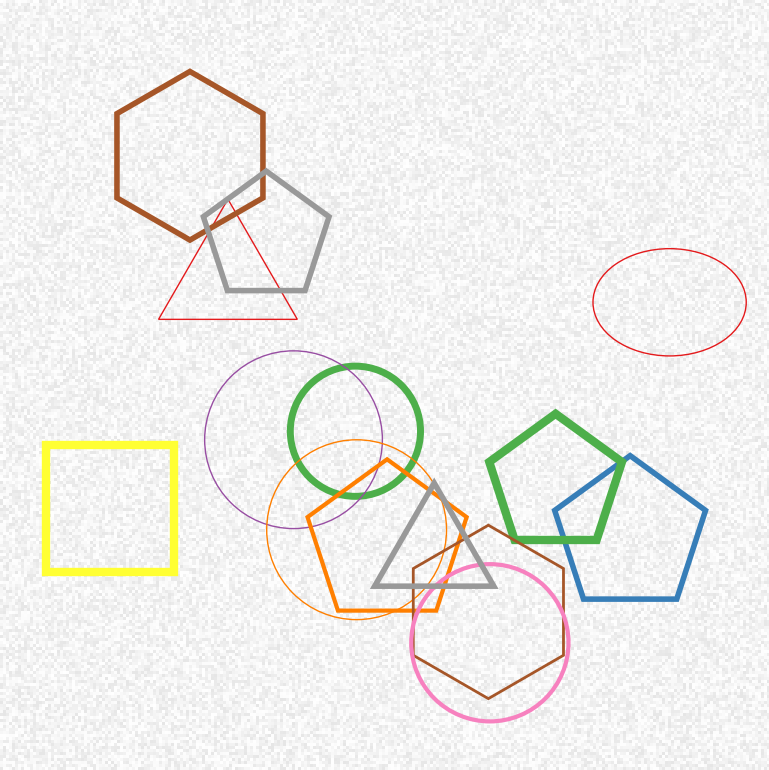[{"shape": "oval", "thickness": 0.5, "radius": 0.5, "center": [0.87, 0.607]}, {"shape": "triangle", "thickness": 0.5, "radius": 0.52, "center": [0.296, 0.637]}, {"shape": "pentagon", "thickness": 2, "radius": 0.51, "center": [0.818, 0.305]}, {"shape": "pentagon", "thickness": 3, "radius": 0.45, "center": [0.722, 0.372]}, {"shape": "circle", "thickness": 2.5, "radius": 0.42, "center": [0.462, 0.44]}, {"shape": "circle", "thickness": 0.5, "radius": 0.58, "center": [0.381, 0.429]}, {"shape": "pentagon", "thickness": 1.5, "radius": 0.54, "center": [0.503, 0.295]}, {"shape": "circle", "thickness": 0.5, "radius": 0.58, "center": [0.463, 0.312]}, {"shape": "square", "thickness": 3, "radius": 0.41, "center": [0.143, 0.339]}, {"shape": "hexagon", "thickness": 1, "radius": 0.56, "center": [0.634, 0.205]}, {"shape": "hexagon", "thickness": 2, "radius": 0.55, "center": [0.247, 0.798]}, {"shape": "circle", "thickness": 1.5, "radius": 0.51, "center": [0.636, 0.165]}, {"shape": "pentagon", "thickness": 2, "radius": 0.43, "center": [0.346, 0.692]}, {"shape": "triangle", "thickness": 2, "radius": 0.45, "center": [0.564, 0.283]}]